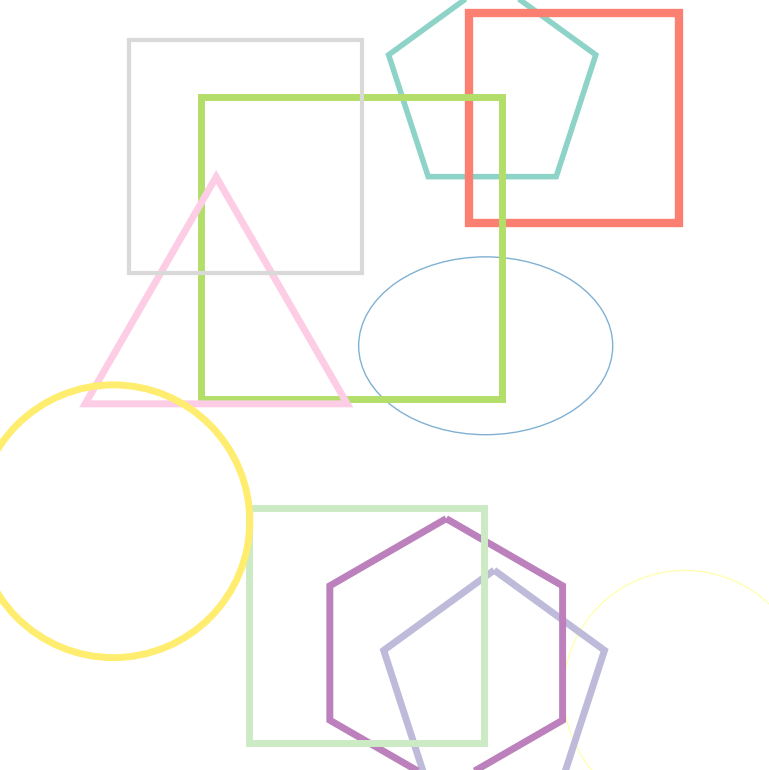[{"shape": "pentagon", "thickness": 2, "radius": 0.71, "center": [0.639, 0.885]}, {"shape": "circle", "thickness": 0.5, "radius": 0.79, "center": [0.89, 0.101]}, {"shape": "pentagon", "thickness": 2.5, "radius": 0.75, "center": [0.642, 0.109]}, {"shape": "square", "thickness": 3, "radius": 0.68, "center": [0.745, 0.847]}, {"shape": "oval", "thickness": 0.5, "radius": 0.82, "center": [0.631, 0.551]}, {"shape": "square", "thickness": 2.5, "radius": 0.98, "center": [0.457, 0.678]}, {"shape": "triangle", "thickness": 2.5, "radius": 0.98, "center": [0.281, 0.574]}, {"shape": "square", "thickness": 1.5, "radius": 0.76, "center": [0.319, 0.797]}, {"shape": "hexagon", "thickness": 2.5, "radius": 0.87, "center": [0.58, 0.152]}, {"shape": "square", "thickness": 2.5, "radius": 0.76, "center": [0.476, 0.187]}, {"shape": "circle", "thickness": 2.5, "radius": 0.89, "center": [0.147, 0.323]}]